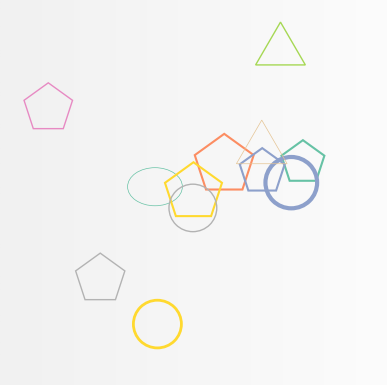[{"shape": "pentagon", "thickness": 1.5, "radius": 0.29, "center": [0.782, 0.578]}, {"shape": "oval", "thickness": 0.5, "radius": 0.35, "center": [0.4, 0.515]}, {"shape": "pentagon", "thickness": 1.5, "radius": 0.4, "center": [0.579, 0.572]}, {"shape": "pentagon", "thickness": 1.5, "radius": 0.3, "center": [0.677, 0.554]}, {"shape": "circle", "thickness": 3, "radius": 0.33, "center": [0.752, 0.526]}, {"shape": "pentagon", "thickness": 1, "radius": 0.33, "center": [0.125, 0.719]}, {"shape": "triangle", "thickness": 1, "radius": 0.37, "center": [0.724, 0.868]}, {"shape": "pentagon", "thickness": 1.5, "radius": 0.39, "center": [0.499, 0.501]}, {"shape": "circle", "thickness": 2, "radius": 0.31, "center": [0.406, 0.158]}, {"shape": "triangle", "thickness": 0.5, "radius": 0.38, "center": [0.676, 0.613]}, {"shape": "pentagon", "thickness": 1, "radius": 0.33, "center": [0.259, 0.276]}, {"shape": "circle", "thickness": 1, "radius": 0.31, "center": [0.498, 0.46]}]